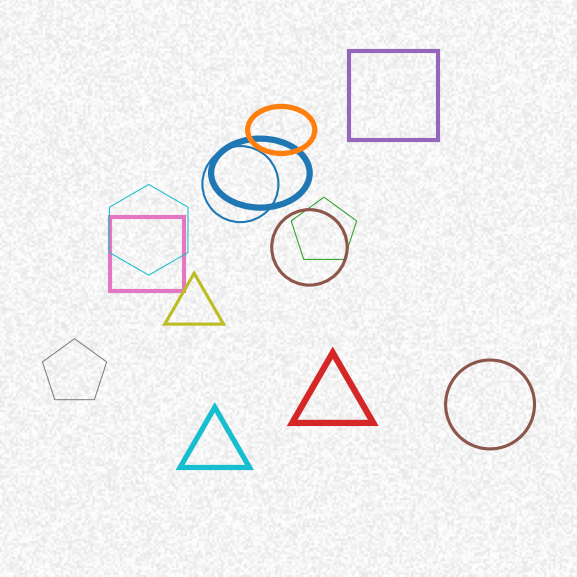[{"shape": "oval", "thickness": 3, "radius": 0.43, "center": [0.451, 0.699]}, {"shape": "circle", "thickness": 1, "radius": 0.33, "center": [0.416, 0.68]}, {"shape": "oval", "thickness": 2.5, "radius": 0.29, "center": [0.487, 0.774]}, {"shape": "pentagon", "thickness": 0.5, "radius": 0.3, "center": [0.561, 0.598]}, {"shape": "triangle", "thickness": 3, "radius": 0.41, "center": [0.576, 0.307]}, {"shape": "square", "thickness": 2, "radius": 0.39, "center": [0.682, 0.834]}, {"shape": "circle", "thickness": 1.5, "radius": 0.33, "center": [0.536, 0.571]}, {"shape": "circle", "thickness": 1.5, "radius": 0.38, "center": [0.849, 0.299]}, {"shape": "square", "thickness": 2, "radius": 0.32, "center": [0.254, 0.559]}, {"shape": "pentagon", "thickness": 0.5, "radius": 0.29, "center": [0.129, 0.354]}, {"shape": "triangle", "thickness": 1.5, "radius": 0.29, "center": [0.336, 0.467]}, {"shape": "triangle", "thickness": 2.5, "radius": 0.35, "center": [0.372, 0.224]}, {"shape": "hexagon", "thickness": 0.5, "radius": 0.39, "center": [0.258, 0.601]}]